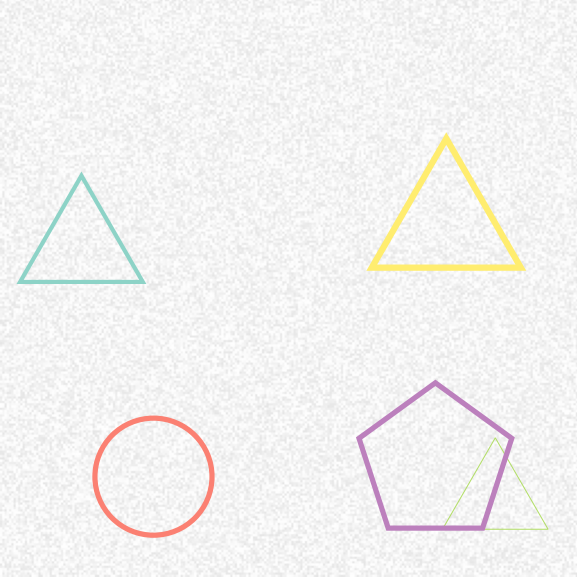[{"shape": "triangle", "thickness": 2, "radius": 0.61, "center": [0.141, 0.572]}, {"shape": "circle", "thickness": 2.5, "radius": 0.51, "center": [0.266, 0.174]}, {"shape": "triangle", "thickness": 0.5, "radius": 0.53, "center": [0.858, 0.135]}, {"shape": "pentagon", "thickness": 2.5, "radius": 0.7, "center": [0.754, 0.197]}, {"shape": "triangle", "thickness": 3, "radius": 0.75, "center": [0.773, 0.61]}]